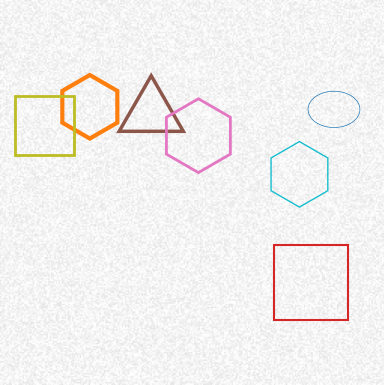[{"shape": "oval", "thickness": 0.5, "radius": 0.34, "center": [0.867, 0.716]}, {"shape": "hexagon", "thickness": 3, "radius": 0.41, "center": [0.233, 0.723]}, {"shape": "square", "thickness": 1.5, "radius": 0.48, "center": [0.808, 0.266]}, {"shape": "triangle", "thickness": 2.5, "radius": 0.48, "center": [0.393, 0.707]}, {"shape": "hexagon", "thickness": 2, "radius": 0.48, "center": [0.515, 0.648]}, {"shape": "square", "thickness": 2, "radius": 0.38, "center": [0.116, 0.674]}, {"shape": "hexagon", "thickness": 1, "radius": 0.43, "center": [0.778, 0.547]}]